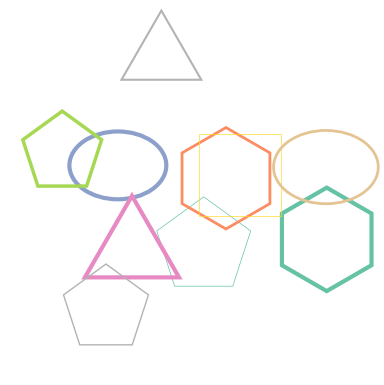[{"shape": "pentagon", "thickness": 0.5, "radius": 0.64, "center": [0.529, 0.36]}, {"shape": "hexagon", "thickness": 3, "radius": 0.67, "center": [0.849, 0.378]}, {"shape": "hexagon", "thickness": 2, "radius": 0.66, "center": [0.587, 0.537]}, {"shape": "oval", "thickness": 3, "radius": 0.63, "center": [0.306, 0.57]}, {"shape": "triangle", "thickness": 3, "radius": 0.71, "center": [0.343, 0.35]}, {"shape": "pentagon", "thickness": 2.5, "radius": 0.54, "center": [0.162, 0.604]}, {"shape": "square", "thickness": 0.5, "radius": 0.53, "center": [0.623, 0.545]}, {"shape": "oval", "thickness": 2, "radius": 0.68, "center": [0.847, 0.566]}, {"shape": "pentagon", "thickness": 1, "radius": 0.58, "center": [0.275, 0.198]}, {"shape": "triangle", "thickness": 1.5, "radius": 0.6, "center": [0.419, 0.853]}]